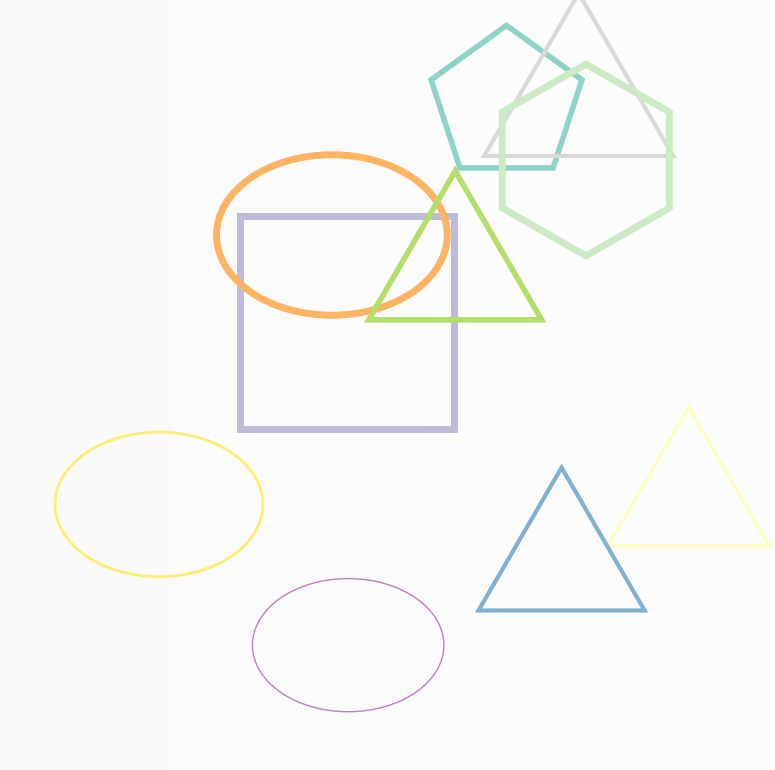[{"shape": "pentagon", "thickness": 2, "radius": 0.51, "center": [0.654, 0.865]}, {"shape": "triangle", "thickness": 1, "radius": 0.6, "center": [0.889, 0.351]}, {"shape": "square", "thickness": 2.5, "radius": 0.69, "center": [0.448, 0.581]}, {"shape": "triangle", "thickness": 1.5, "radius": 0.62, "center": [0.725, 0.269]}, {"shape": "oval", "thickness": 2.5, "radius": 0.74, "center": [0.428, 0.695]}, {"shape": "triangle", "thickness": 2, "radius": 0.64, "center": [0.587, 0.649]}, {"shape": "triangle", "thickness": 1.5, "radius": 0.7, "center": [0.747, 0.868]}, {"shape": "oval", "thickness": 0.5, "radius": 0.62, "center": [0.449, 0.162]}, {"shape": "hexagon", "thickness": 2.5, "radius": 0.62, "center": [0.756, 0.792]}, {"shape": "oval", "thickness": 1, "radius": 0.67, "center": [0.205, 0.345]}]